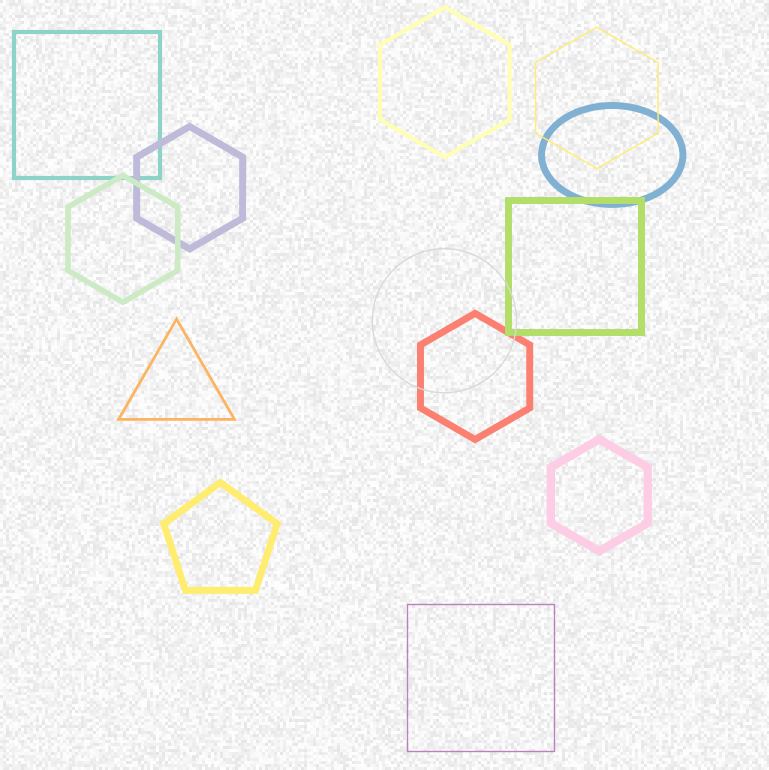[{"shape": "square", "thickness": 1.5, "radius": 0.47, "center": [0.113, 0.864]}, {"shape": "hexagon", "thickness": 1.5, "radius": 0.49, "center": [0.578, 0.893]}, {"shape": "hexagon", "thickness": 2.5, "radius": 0.4, "center": [0.246, 0.756]}, {"shape": "hexagon", "thickness": 2.5, "radius": 0.41, "center": [0.617, 0.511]}, {"shape": "oval", "thickness": 2.5, "radius": 0.46, "center": [0.795, 0.799]}, {"shape": "triangle", "thickness": 1, "radius": 0.43, "center": [0.229, 0.499]}, {"shape": "square", "thickness": 2.5, "radius": 0.43, "center": [0.746, 0.655]}, {"shape": "hexagon", "thickness": 3, "radius": 0.36, "center": [0.778, 0.357]}, {"shape": "circle", "thickness": 0.5, "radius": 0.47, "center": [0.577, 0.584]}, {"shape": "square", "thickness": 0.5, "radius": 0.48, "center": [0.624, 0.12]}, {"shape": "hexagon", "thickness": 2, "radius": 0.41, "center": [0.16, 0.69]}, {"shape": "hexagon", "thickness": 0.5, "radius": 0.46, "center": [0.775, 0.873]}, {"shape": "pentagon", "thickness": 2.5, "radius": 0.39, "center": [0.286, 0.296]}]